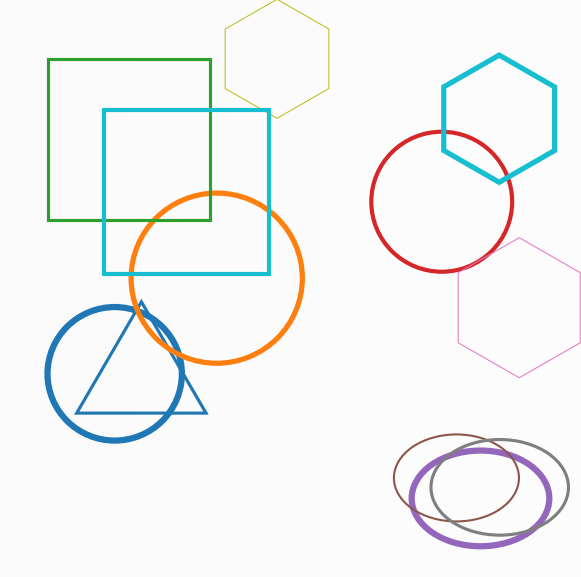[{"shape": "triangle", "thickness": 1.5, "radius": 0.64, "center": [0.243, 0.348]}, {"shape": "circle", "thickness": 3, "radius": 0.58, "center": [0.197, 0.352]}, {"shape": "circle", "thickness": 2.5, "radius": 0.74, "center": [0.373, 0.517]}, {"shape": "square", "thickness": 1.5, "radius": 0.7, "center": [0.222, 0.758]}, {"shape": "circle", "thickness": 2, "radius": 0.61, "center": [0.76, 0.65]}, {"shape": "oval", "thickness": 3, "radius": 0.59, "center": [0.827, 0.136]}, {"shape": "oval", "thickness": 1, "radius": 0.54, "center": [0.785, 0.172]}, {"shape": "hexagon", "thickness": 0.5, "radius": 0.61, "center": [0.893, 0.466]}, {"shape": "oval", "thickness": 1.5, "radius": 0.59, "center": [0.86, 0.155]}, {"shape": "hexagon", "thickness": 0.5, "radius": 0.52, "center": [0.477, 0.897]}, {"shape": "square", "thickness": 2, "radius": 0.71, "center": [0.32, 0.667]}, {"shape": "hexagon", "thickness": 2.5, "radius": 0.55, "center": [0.859, 0.794]}]